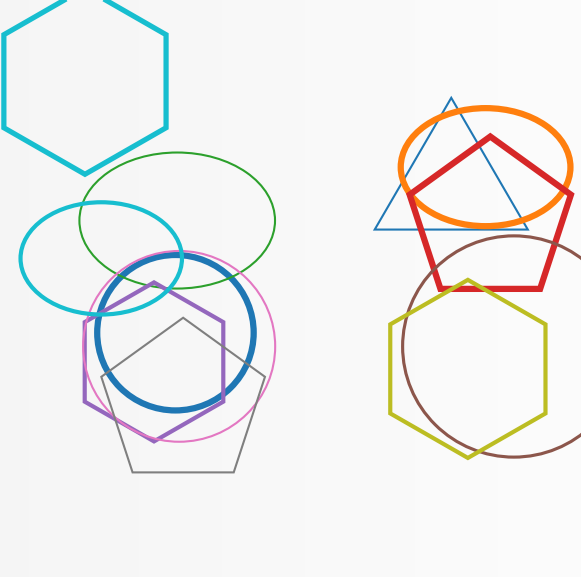[{"shape": "circle", "thickness": 3, "radius": 0.67, "center": [0.302, 0.423]}, {"shape": "triangle", "thickness": 1, "radius": 0.76, "center": [0.776, 0.678]}, {"shape": "oval", "thickness": 3, "radius": 0.73, "center": [0.835, 0.71]}, {"shape": "oval", "thickness": 1, "radius": 0.84, "center": [0.305, 0.617]}, {"shape": "pentagon", "thickness": 3, "radius": 0.73, "center": [0.843, 0.617]}, {"shape": "hexagon", "thickness": 2, "radius": 0.69, "center": [0.265, 0.372]}, {"shape": "circle", "thickness": 1.5, "radius": 0.96, "center": [0.884, 0.399]}, {"shape": "circle", "thickness": 1, "radius": 0.83, "center": [0.308, 0.399]}, {"shape": "pentagon", "thickness": 1, "radius": 0.74, "center": [0.315, 0.301]}, {"shape": "hexagon", "thickness": 2, "radius": 0.77, "center": [0.805, 0.36]}, {"shape": "oval", "thickness": 2, "radius": 0.69, "center": [0.174, 0.552]}, {"shape": "hexagon", "thickness": 2.5, "radius": 0.81, "center": [0.146, 0.858]}]